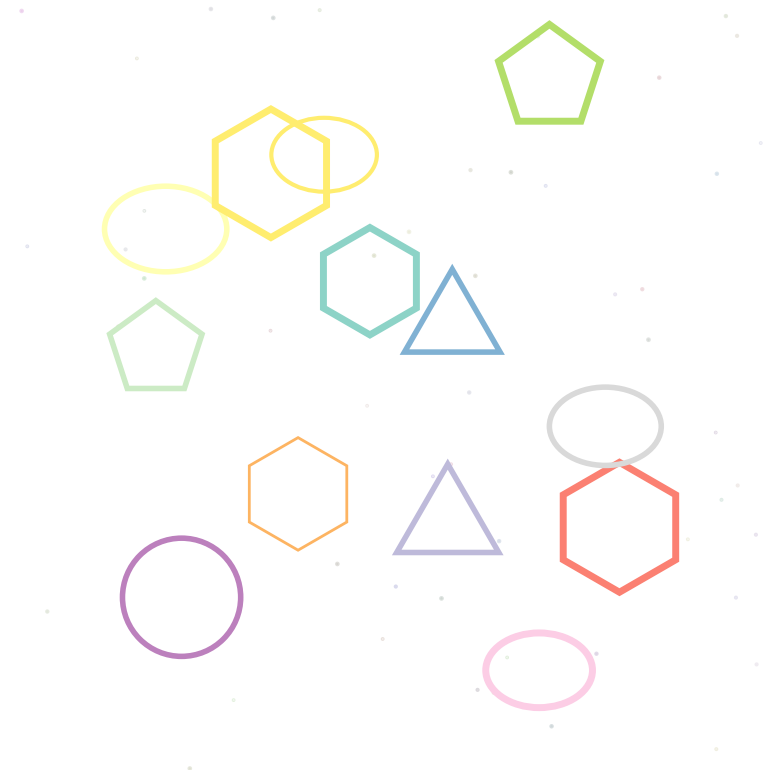[{"shape": "hexagon", "thickness": 2.5, "radius": 0.35, "center": [0.48, 0.635]}, {"shape": "oval", "thickness": 2, "radius": 0.4, "center": [0.215, 0.703]}, {"shape": "triangle", "thickness": 2, "radius": 0.38, "center": [0.581, 0.321]}, {"shape": "hexagon", "thickness": 2.5, "radius": 0.42, "center": [0.805, 0.315]}, {"shape": "triangle", "thickness": 2, "radius": 0.36, "center": [0.587, 0.579]}, {"shape": "hexagon", "thickness": 1, "radius": 0.37, "center": [0.387, 0.359]}, {"shape": "pentagon", "thickness": 2.5, "radius": 0.35, "center": [0.714, 0.899]}, {"shape": "oval", "thickness": 2.5, "radius": 0.35, "center": [0.7, 0.129]}, {"shape": "oval", "thickness": 2, "radius": 0.36, "center": [0.786, 0.446]}, {"shape": "circle", "thickness": 2, "radius": 0.38, "center": [0.236, 0.224]}, {"shape": "pentagon", "thickness": 2, "radius": 0.32, "center": [0.202, 0.547]}, {"shape": "oval", "thickness": 1.5, "radius": 0.34, "center": [0.421, 0.799]}, {"shape": "hexagon", "thickness": 2.5, "radius": 0.42, "center": [0.352, 0.775]}]